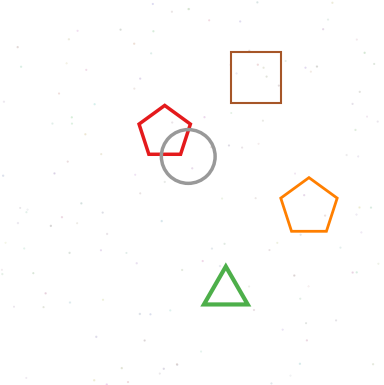[{"shape": "pentagon", "thickness": 2.5, "radius": 0.35, "center": [0.428, 0.656]}, {"shape": "triangle", "thickness": 3, "radius": 0.33, "center": [0.587, 0.242]}, {"shape": "pentagon", "thickness": 2, "radius": 0.39, "center": [0.803, 0.462]}, {"shape": "square", "thickness": 1.5, "radius": 0.33, "center": [0.664, 0.799]}, {"shape": "circle", "thickness": 2.5, "radius": 0.35, "center": [0.489, 0.594]}]